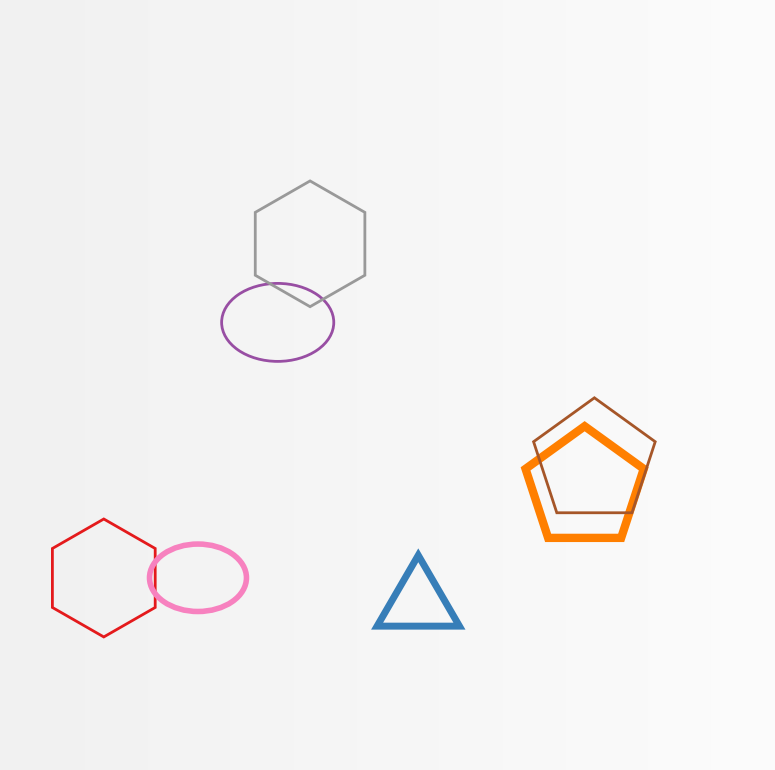[{"shape": "hexagon", "thickness": 1, "radius": 0.38, "center": [0.134, 0.249]}, {"shape": "triangle", "thickness": 2.5, "radius": 0.31, "center": [0.54, 0.217]}, {"shape": "oval", "thickness": 1, "radius": 0.36, "center": [0.358, 0.581]}, {"shape": "pentagon", "thickness": 3, "radius": 0.4, "center": [0.754, 0.366]}, {"shape": "pentagon", "thickness": 1, "radius": 0.41, "center": [0.767, 0.401]}, {"shape": "oval", "thickness": 2, "radius": 0.31, "center": [0.255, 0.25]}, {"shape": "hexagon", "thickness": 1, "radius": 0.41, "center": [0.4, 0.683]}]